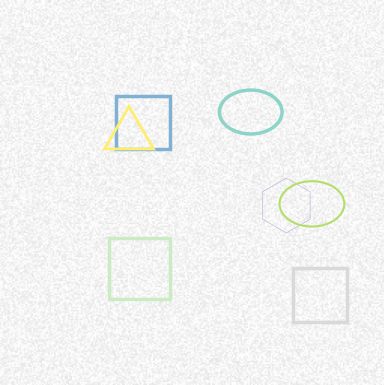[{"shape": "oval", "thickness": 2.5, "radius": 0.41, "center": [0.651, 0.709]}, {"shape": "hexagon", "thickness": 0.5, "radius": 0.36, "center": [0.744, 0.466]}, {"shape": "square", "thickness": 2.5, "radius": 0.35, "center": [0.371, 0.682]}, {"shape": "oval", "thickness": 1.5, "radius": 0.42, "center": [0.81, 0.47]}, {"shape": "square", "thickness": 2.5, "radius": 0.35, "center": [0.832, 0.234]}, {"shape": "square", "thickness": 2.5, "radius": 0.4, "center": [0.362, 0.303]}, {"shape": "triangle", "thickness": 2, "radius": 0.37, "center": [0.335, 0.65]}]